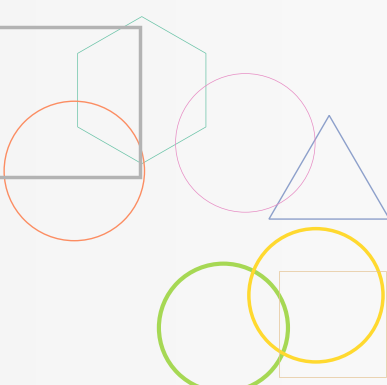[{"shape": "hexagon", "thickness": 0.5, "radius": 0.96, "center": [0.366, 0.766]}, {"shape": "circle", "thickness": 1, "radius": 0.91, "center": [0.192, 0.556]}, {"shape": "triangle", "thickness": 1, "radius": 0.9, "center": [0.85, 0.521]}, {"shape": "circle", "thickness": 0.5, "radius": 0.9, "center": [0.633, 0.629]}, {"shape": "circle", "thickness": 3, "radius": 0.83, "center": [0.577, 0.149]}, {"shape": "circle", "thickness": 2.5, "radius": 0.87, "center": [0.815, 0.233]}, {"shape": "square", "thickness": 0.5, "radius": 0.69, "center": [0.858, 0.159]}, {"shape": "square", "thickness": 2.5, "radius": 0.97, "center": [0.166, 0.735]}]